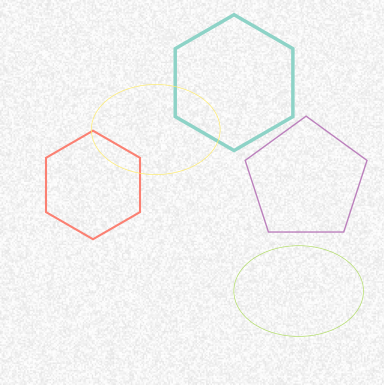[{"shape": "hexagon", "thickness": 2.5, "radius": 0.88, "center": [0.608, 0.785]}, {"shape": "hexagon", "thickness": 1.5, "radius": 0.7, "center": [0.242, 0.52]}, {"shape": "oval", "thickness": 0.5, "radius": 0.84, "center": [0.776, 0.244]}, {"shape": "pentagon", "thickness": 1, "radius": 0.83, "center": [0.795, 0.532]}, {"shape": "oval", "thickness": 0.5, "radius": 0.84, "center": [0.405, 0.664]}]